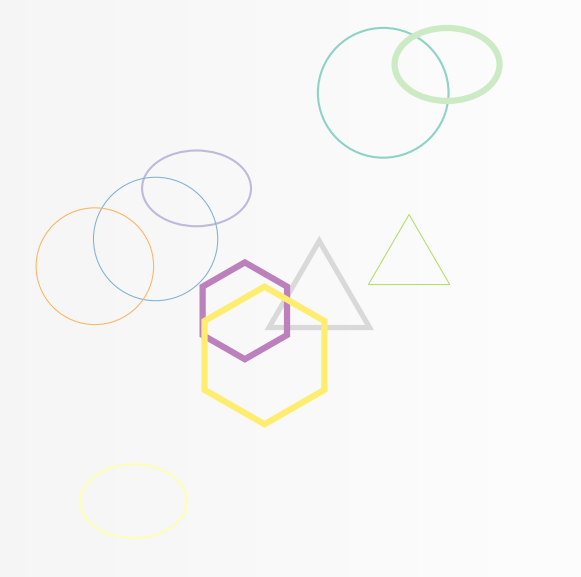[{"shape": "circle", "thickness": 1, "radius": 0.56, "center": [0.659, 0.838]}, {"shape": "oval", "thickness": 1, "radius": 0.46, "center": [0.23, 0.131]}, {"shape": "oval", "thickness": 1, "radius": 0.47, "center": [0.338, 0.673]}, {"shape": "circle", "thickness": 0.5, "radius": 0.53, "center": [0.268, 0.585]}, {"shape": "circle", "thickness": 0.5, "radius": 0.51, "center": [0.163, 0.538]}, {"shape": "triangle", "thickness": 0.5, "radius": 0.4, "center": [0.704, 0.547]}, {"shape": "triangle", "thickness": 2.5, "radius": 0.5, "center": [0.549, 0.482]}, {"shape": "hexagon", "thickness": 3, "radius": 0.42, "center": [0.421, 0.461]}, {"shape": "oval", "thickness": 3, "radius": 0.45, "center": [0.769, 0.888]}, {"shape": "hexagon", "thickness": 3, "radius": 0.6, "center": [0.455, 0.384]}]